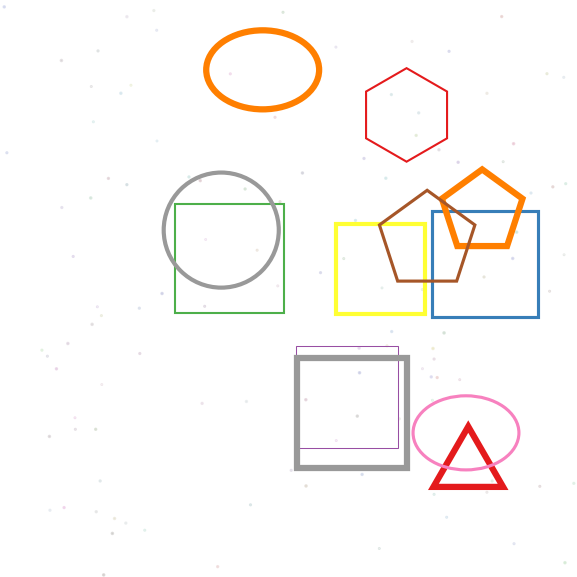[{"shape": "hexagon", "thickness": 1, "radius": 0.4, "center": [0.704, 0.8]}, {"shape": "triangle", "thickness": 3, "radius": 0.35, "center": [0.811, 0.191]}, {"shape": "square", "thickness": 1.5, "radius": 0.46, "center": [0.84, 0.542]}, {"shape": "square", "thickness": 1, "radius": 0.47, "center": [0.398, 0.551]}, {"shape": "square", "thickness": 0.5, "radius": 0.44, "center": [0.6, 0.311]}, {"shape": "pentagon", "thickness": 3, "radius": 0.37, "center": [0.835, 0.632]}, {"shape": "oval", "thickness": 3, "radius": 0.49, "center": [0.455, 0.878]}, {"shape": "square", "thickness": 2, "radius": 0.39, "center": [0.658, 0.533]}, {"shape": "pentagon", "thickness": 1.5, "radius": 0.43, "center": [0.74, 0.583]}, {"shape": "oval", "thickness": 1.5, "radius": 0.46, "center": [0.807, 0.25]}, {"shape": "square", "thickness": 3, "radius": 0.48, "center": [0.609, 0.284]}, {"shape": "circle", "thickness": 2, "radius": 0.5, "center": [0.383, 0.601]}]